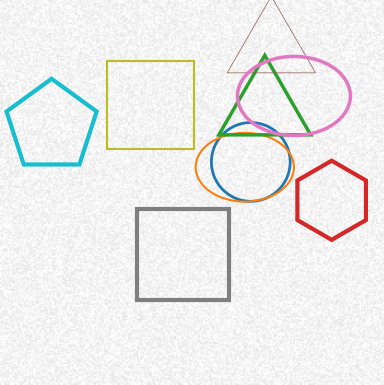[{"shape": "circle", "thickness": 2, "radius": 0.51, "center": [0.651, 0.579]}, {"shape": "oval", "thickness": 1.5, "radius": 0.64, "center": [0.636, 0.566]}, {"shape": "triangle", "thickness": 2.5, "radius": 0.69, "center": [0.688, 0.719]}, {"shape": "hexagon", "thickness": 3, "radius": 0.51, "center": [0.861, 0.48]}, {"shape": "triangle", "thickness": 0.5, "radius": 0.66, "center": [0.705, 0.877]}, {"shape": "oval", "thickness": 2.5, "radius": 0.73, "center": [0.763, 0.751]}, {"shape": "square", "thickness": 3, "radius": 0.6, "center": [0.475, 0.339]}, {"shape": "square", "thickness": 1.5, "radius": 0.57, "center": [0.391, 0.727]}, {"shape": "pentagon", "thickness": 3, "radius": 0.62, "center": [0.134, 0.672]}]